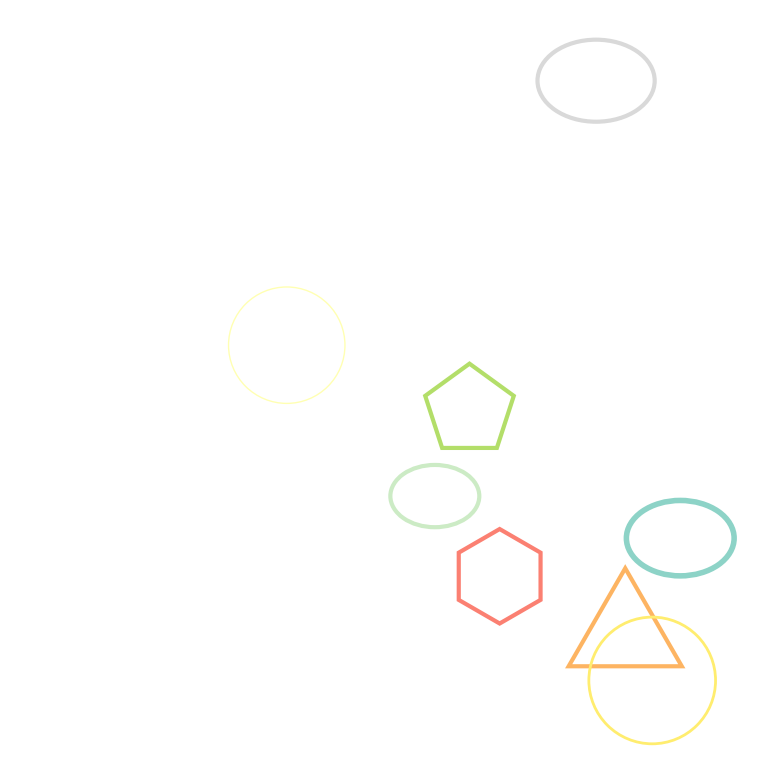[{"shape": "oval", "thickness": 2, "radius": 0.35, "center": [0.883, 0.301]}, {"shape": "circle", "thickness": 0.5, "radius": 0.38, "center": [0.372, 0.552]}, {"shape": "hexagon", "thickness": 1.5, "radius": 0.31, "center": [0.649, 0.252]}, {"shape": "triangle", "thickness": 1.5, "radius": 0.42, "center": [0.812, 0.177]}, {"shape": "pentagon", "thickness": 1.5, "radius": 0.3, "center": [0.61, 0.467]}, {"shape": "oval", "thickness": 1.5, "radius": 0.38, "center": [0.774, 0.895]}, {"shape": "oval", "thickness": 1.5, "radius": 0.29, "center": [0.565, 0.356]}, {"shape": "circle", "thickness": 1, "radius": 0.41, "center": [0.847, 0.116]}]